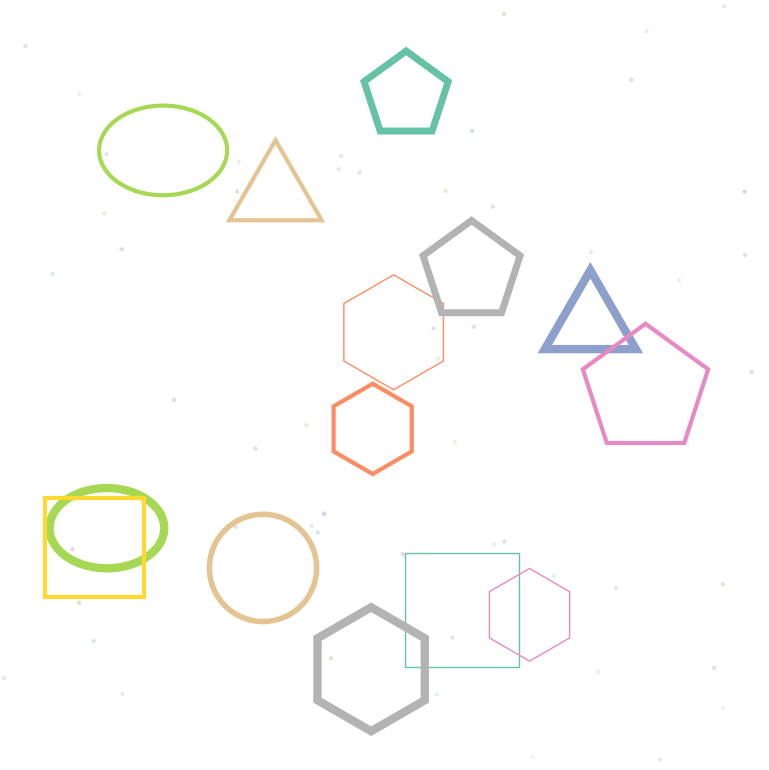[{"shape": "pentagon", "thickness": 2.5, "radius": 0.29, "center": [0.527, 0.876]}, {"shape": "square", "thickness": 0.5, "radius": 0.37, "center": [0.6, 0.208]}, {"shape": "hexagon", "thickness": 0.5, "radius": 0.37, "center": [0.511, 0.568]}, {"shape": "hexagon", "thickness": 1.5, "radius": 0.29, "center": [0.484, 0.443]}, {"shape": "triangle", "thickness": 3, "radius": 0.34, "center": [0.767, 0.581]}, {"shape": "pentagon", "thickness": 1.5, "radius": 0.43, "center": [0.838, 0.494]}, {"shape": "hexagon", "thickness": 0.5, "radius": 0.3, "center": [0.688, 0.202]}, {"shape": "oval", "thickness": 3, "radius": 0.37, "center": [0.139, 0.314]}, {"shape": "oval", "thickness": 1.5, "radius": 0.42, "center": [0.212, 0.805]}, {"shape": "square", "thickness": 1.5, "radius": 0.32, "center": [0.123, 0.289]}, {"shape": "circle", "thickness": 2, "radius": 0.35, "center": [0.342, 0.262]}, {"shape": "triangle", "thickness": 1.5, "radius": 0.35, "center": [0.358, 0.749]}, {"shape": "pentagon", "thickness": 2.5, "radius": 0.33, "center": [0.612, 0.647]}, {"shape": "hexagon", "thickness": 3, "radius": 0.4, "center": [0.482, 0.131]}]